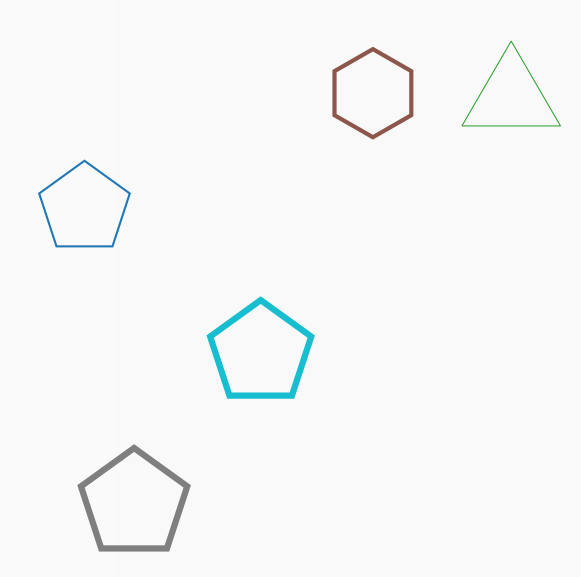[{"shape": "pentagon", "thickness": 1, "radius": 0.41, "center": [0.145, 0.639]}, {"shape": "triangle", "thickness": 0.5, "radius": 0.49, "center": [0.879, 0.83]}, {"shape": "hexagon", "thickness": 2, "radius": 0.38, "center": [0.642, 0.838]}, {"shape": "pentagon", "thickness": 3, "radius": 0.48, "center": [0.231, 0.127]}, {"shape": "pentagon", "thickness": 3, "radius": 0.46, "center": [0.448, 0.388]}]